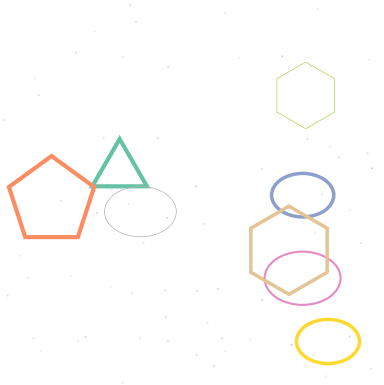[{"shape": "triangle", "thickness": 3, "radius": 0.41, "center": [0.311, 0.557]}, {"shape": "pentagon", "thickness": 3, "radius": 0.58, "center": [0.134, 0.478]}, {"shape": "oval", "thickness": 2.5, "radius": 0.4, "center": [0.786, 0.493]}, {"shape": "oval", "thickness": 1.5, "radius": 0.49, "center": [0.786, 0.277]}, {"shape": "hexagon", "thickness": 0.5, "radius": 0.43, "center": [0.794, 0.752]}, {"shape": "oval", "thickness": 2.5, "radius": 0.41, "center": [0.852, 0.113]}, {"shape": "hexagon", "thickness": 2.5, "radius": 0.57, "center": [0.751, 0.35]}, {"shape": "oval", "thickness": 0.5, "radius": 0.47, "center": [0.365, 0.45]}]